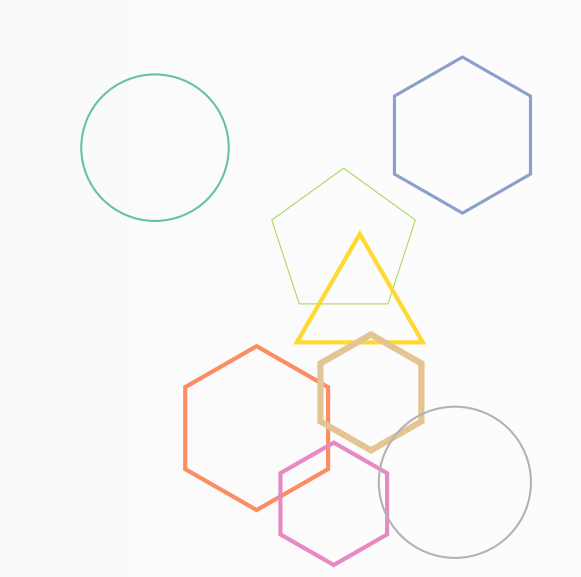[{"shape": "circle", "thickness": 1, "radius": 0.63, "center": [0.267, 0.743]}, {"shape": "hexagon", "thickness": 2, "radius": 0.71, "center": [0.442, 0.258]}, {"shape": "hexagon", "thickness": 1.5, "radius": 0.68, "center": [0.796, 0.765]}, {"shape": "hexagon", "thickness": 2, "radius": 0.53, "center": [0.574, 0.127]}, {"shape": "pentagon", "thickness": 0.5, "radius": 0.65, "center": [0.591, 0.578]}, {"shape": "triangle", "thickness": 2, "radius": 0.63, "center": [0.619, 0.469]}, {"shape": "hexagon", "thickness": 3, "radius": 0.5, "center": [0.638, 0.32]}, {"shape": "circle", "thickness": 1, "radius": 0.65, "center": [0.783, 0.164]}]